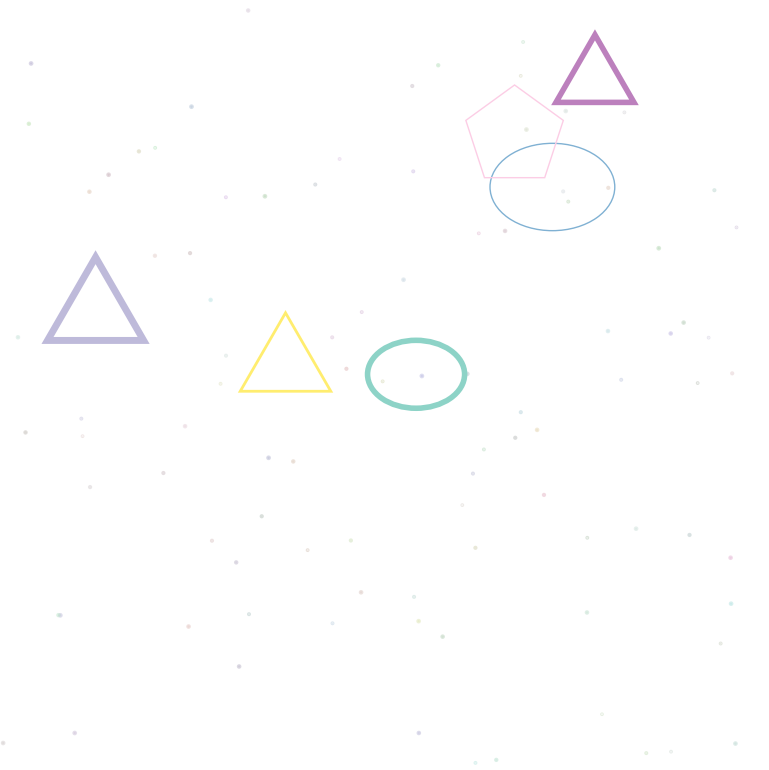[{"shape": "oval", "thickness": 2, "radius": 0.32, "center": [0.54, 0.514]}, {"shape": "triangle", "thickness": 2.5, "radius": 0.36, "center": [0.124, 0.594]}, {"shape": "oval", "thickness": 0.5, "radius": 0.41, "center": [0.717, 0.757]}, {"shape": "pentagon", "thickness": 0.5, "radius": 0.33, "center": [0.668, 0.823]}, {"shape": "triangle", "thickness": 2, "radius": 0.29, "center": [0.773, 0.896]}, {"shape": "triangle", "thickness": 1, "radius": 0.34, "center": [0.371, 0.526]}]